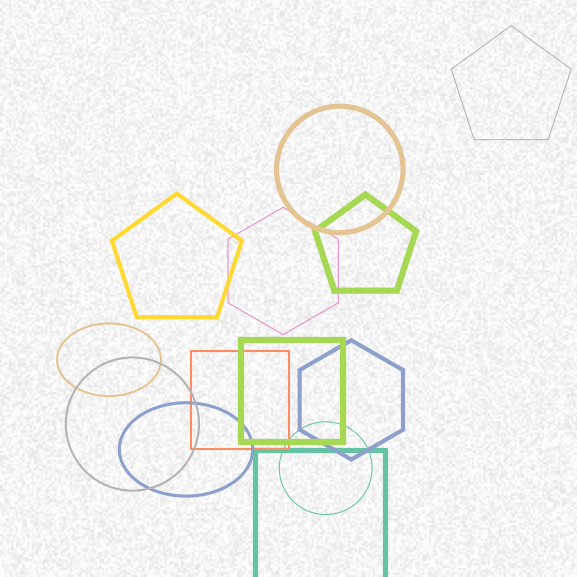[{"shape": "square", "thickness": 2.5, "radius": 0.57, "center": [0.554, 0.107]}, {"shape": "circle", "thickness": 0.5, "radius": 0.4, "center": [0.564, 0.188]}, {"shape": "square", "thickness": 1, "radius": 0.42, "center": [0.416, 0.306]}, {"shape": "hexagon", "thickness": 2, "radius": 0.52, "center": [0.608, 0.307]}, {"shape": "oval", "thickness": 1.5, "radius": 0.58, "center": [0.322, 0.221]}, {"shape": "hexagon", "thickness": 0.5, "radius": 0.55, "center": [0.49, 0.53]}, {"shape": "pentagon", "thickness": 3, "radius": 0.46, "center": [0.633, 0.57]}, {"shape": "square", "thickness": 3, "radius": 0.44, "center": [0.505, 0.322]}, {"shape": "pentagon", "thickness": 2, "radius": 0.59, "center": [0.306, 0.546]}, {"shape": "oval", "thickness": 1, "radius": 0.45, "center": [0.189, 0.376]}, {"shape": "circle", "thickness": 2.5, "radius": 0.55, "center": [0.588, 0.706]}, {"shape": "circle", "thickness": 1, "radius": 0.58, "center": [0.229, 0.265]}, {"shape": "pentagon", "thickness": 0.5, "radius": 0.55, "center": [0.885, 0.846]}]